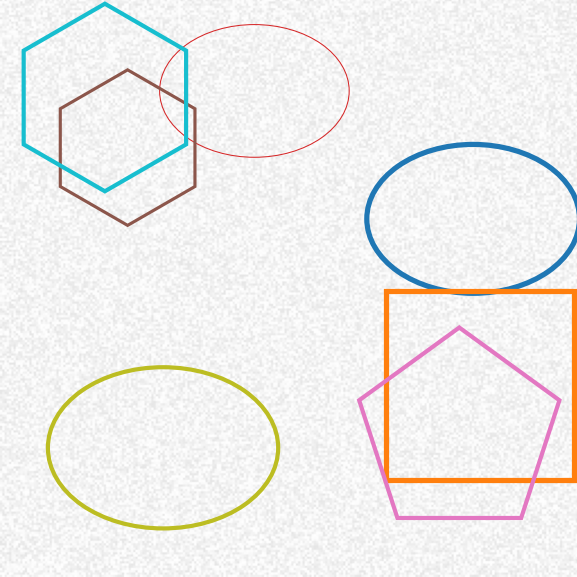[{"shape": "oval", "thickness": 2.5, "radius": 0.92, "center": [0.819, 0.62]}, {"shape": "square", "thickness": 2.5, "radius": 0.82, "center": [0.831, 0.332]}, {"shape": "oval", "thickness": 0.5, "radius": 0.82, "center": [0.441, 0.842]}, {"shape": "hexagon", "thickness": 1.5, "radius": 0.67, "center": [0.221, 0.744]}, {"shape": "pentagon", "thickness": 2, "radius": 0.91, "center": [0.795, 0.25]}, {"shape": "oval", "thickness": 2, "radius": 1.0, "center": [0.282, 0.224]}, {"shape": "hexagon", "thickness": 2, "radius": 0.81, "center": [0.182, 0.83]}]